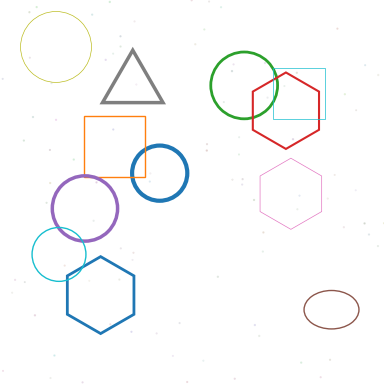[{"shape": "circle", "thickness": 3, "radius": 0.36, "center": [0.415, 0.55]}, {"shape": "hexagon", "thickness": 2, "radius": 0.5, "center": [0.261, 0.234]}, {"shape": "square", "thickness": 1, "radius": 0.39, "center": [0.298, 0.619]}, {"shape": "circle", "thickness": 2, "radius": 0.43, "center": [0.634, 0.778]}, {"shape": "hexagon", "thickness": 1.5, "radius": 0.5, "center": [0.743, 0.712]}, {"shape": "circle", "thickness": 2.5, "radius": 0.42, "center": [0.221, 0.458]}, {"shape": "oval", "thickness": 1, "radius": 0.36, "center": [0.861, 0.196]}, {"shape": "hexagon", "thickness": 0.5, "radius": 0.46, "center": [0.756, 0.497]}, {"shape": "triangle", "thickness": 2.5, "radius": 0.45, "center": [0.345, 0.779]}, {"shape": "circle", "thickness": 0.5, "radius": 0.46, "center": [0.145, 0.878]}, {"shape": "square", "thickness": 0.5, "radius": 0.34, "center": [0.777, 0.757]}, {"shape": "circle", "thickness": 1, "radius": 0.35, "center": [0.153, 0.339]}]